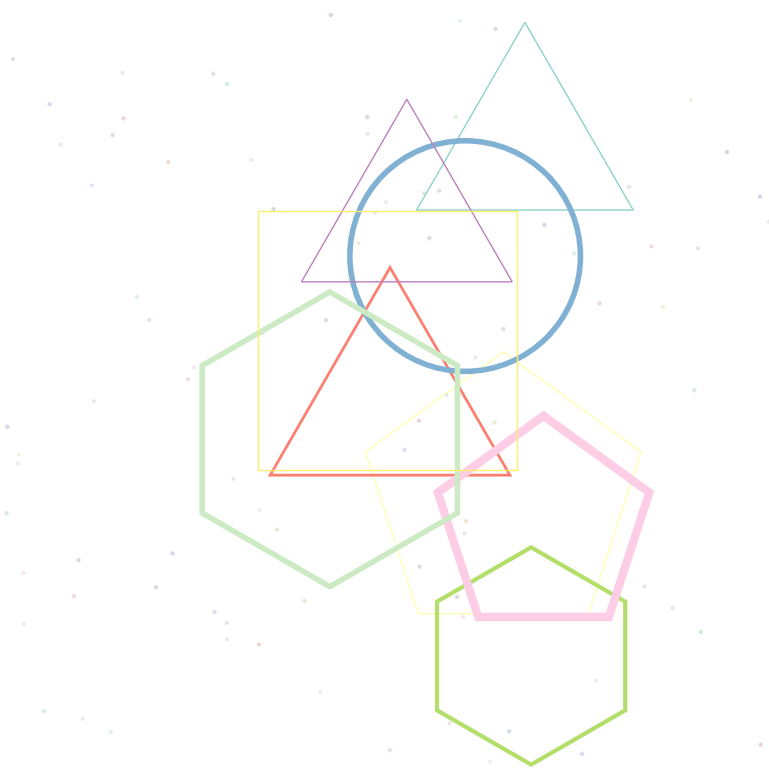[{"shape": "triangle", "thickness": 0.5, "radius": 0.81, "center": [0.682, 0.808]}, {"shape": "pentagon", "thickness": 0.5, "radius": 0.94, "center": [0.654, 0.355]}, {"shape": "triangle", "thickness": 1, "radius": 0.9, "center": [0.507, 0.473]}, {"shape": "circle", "thickness": 2, "radius": 0.75, "center": [0.604, 0.667]}, {"shape": "hexagon", "thickness": 1.5, "radius": 0.71, "center": [0.69, 0.148]}, {"shape": "pentagon", "thickness": 3, "radius": 0.72, "center": [0.706, 0.316]}, {"shape": "triangle", "thickness": 0.5, "radius": 0.79, "center": [0.528, 0.713]}, {"shape": "hexagon", "thickness": 2, "radius": 0.96, "center": [0.428, 0.429]}, {"shape": "square", "thickness": 0.5, "radius": 0.84, "center": [0.503, 0.558]}]